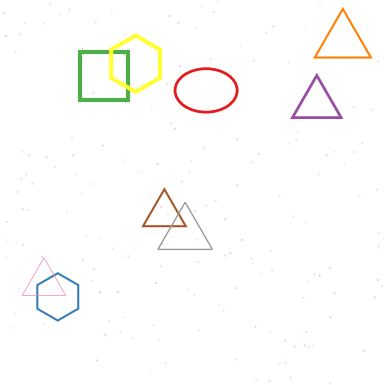[{"shape": "oval", "thickness": 2, "radius": 0.4, "center": [0.535, 0.765]}, {"shape": "hexagon", "thickness": 1.5, "radius": 0.31, "center": [0.15, 0.229]}, {"shape": "square", "thickness": 3, "radius": 0.31, "center": [0.27, 0.802]}, {"shape": "triangle", "thickness": 2, "radius": 0.37, "center": [0.823, 0.731]}, {"shape": "triangle", "thickness": 1.5, "radius": 0.42, "center": [0.89, 0.893]}, {"shape": "hexagon", "thickness": 3, "radius": 0.37, "center": [0.352, 0.835]}, {"shape": "triangle", "thickness": 1.5, "radius": 0.32, "center": [0.427, 0.444]}, {"shape": "triangle", "thickness": 0.5, "radius": 0.33, "center": [0.114, 0.265]}, {"shape": "triangle", "thickness": 1, "radius": 0.41, "center": [0.481, 0.393]}]